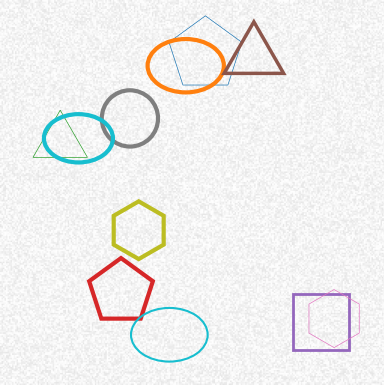[{"shape": "pentagon", "thickness": 0.5, "radius": 0.5, "center": [0.534, 0.86]}, {"shape": "oval", "thickness": 3, "radius": 0.5, "center": [0.482, 0.829]}, {"shape": "triangle", "thickness": 0.5, "radius": 0.41, "center": [0.156, 0.632]}, {"shape": "pentagon", "thickness": 3, "radius": 0.43, "center": [0.314, 0.243]}, {"shape": "square", "thickness": 2, "radius": 0.36, "center": [0.833, 0.164]}, {"shape": "triangle", "thickness": 2.5, "radius": 0.45, "center": [0.659, 0.854]}, {"shape": "hexagon", "thickness": 0.5, "radius": 0.38, "center": [0.868, 0.172]}, {"shape": "circle", "thickness": 3, "radius": 0.37, "center": [0.337, 0.692]}, {"shape": "hexagon", "thickness": 3, "radius": 0.37, "center": [0.36, 0.402]}, {"shape": "oval", "thickness": 3, "radius": 0.45, "center": [0.204, 0.641]}, {"shape": "oval", "thickness": 1.5, "radius": 0.5, "center": [0.44, 0.131]}]